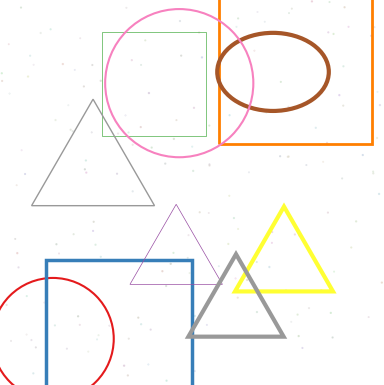[{"shape": "circle", "thickness": 1.5, "radius": 0.79, "center": [0.137, 0.12]}, {"shape": "square", "thickness": 2.5, "radius": 0.94, "center": [0.309, 0.136]}, {"shape": "square", "thickness": 0.5, "radius": 0.68, "center": [0.4, 0.783]}, {"shape": "triangle", "thickness": 0.5, "radius": 0.69, "center": [0.458, 0.331]}, {"shape": "square", "thickness": 2, "radius": 1.0, "center": [0.767, 0.826]}, {"shape": "triangle", "thickness": 3, "radius": 0.73, "center": [0.738, 0.317]}, {"shape": "oval", "thickness": 3, "radius": 0.72, "center": [0.709, 0.813]}, {"shape": "circle", "thickness": 1.5, "radius": 0.96, "center": [0.466, 0.784]}, {"shape": "triangle", "thickness": 1, "radius": 0.92, "center": [0.242, 0.558]}, {"shape": "triangle", "thickness": 3, "radius": 0.71, "center": [0.613, 0.197]}]